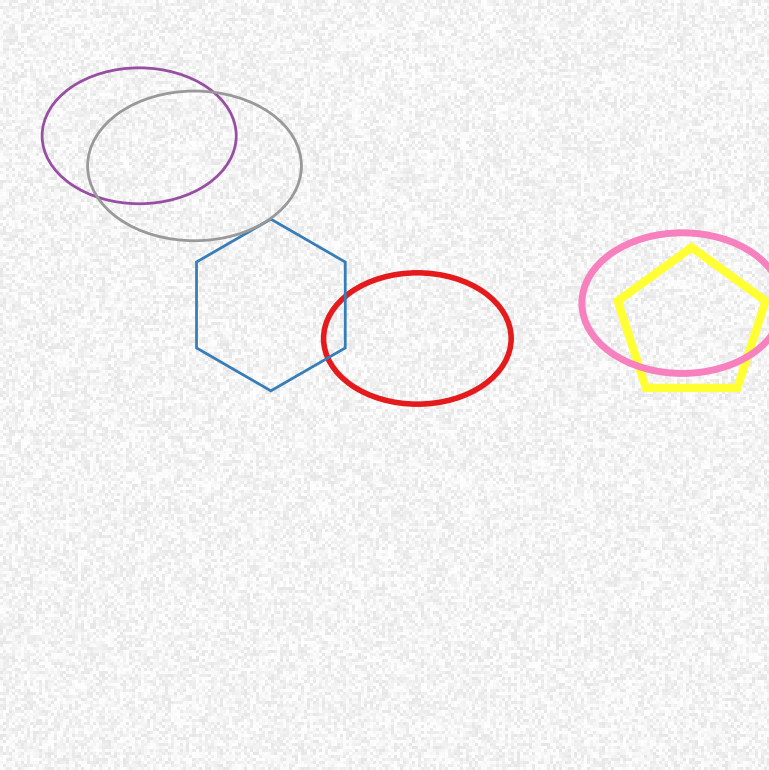[{"shape": "oval", "thickness": 2, "radius": 0.61, "center": [0.542, 0.56]}, {"shape": "hexagon", "thickness": 1, "radius": 0.56, "center": [0.352, 0.604]}, {"shape": "oval", "thickness": 1, "radius": 0.63, "center": [0.181, 0.824]}, {"shape": "pentagon", "thickness": 3, "radius": 0.5, "center": [0.898, 0.578]}, {"shape": "oval", "thickness": 2.5, "radius": 0.65, "center": [0.886, 0.606]}, {"shape": "oval", "thickness": 1, "radius": 0.69, "center": [0.253, 0.785]}]